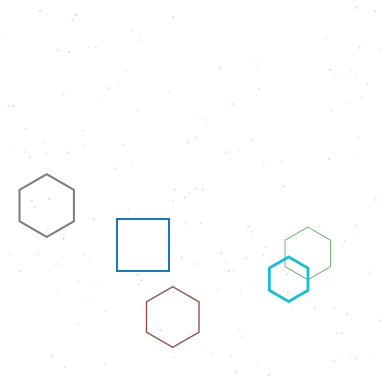[{"shape": "square", "thickness": 1.5, "radius": 0.34, "center": [0.371, 0.364]}, {"shape": "hexagon", "thickness": 0.5, "radius": 0.34, "center": [0.8, 0.342]}, {"shape": "hexagon", "thickness": 1, "radius": 0.39, "center": [0.449, 0.177]}, {"shape": "hexagon", "thickness": 1.5, "radius": 0.41, "center": [0.121, 0.466]}, {"shape": "hexagon", "thickness": 2, "radius": 0.29, "center": [0.75, 0.275]}]